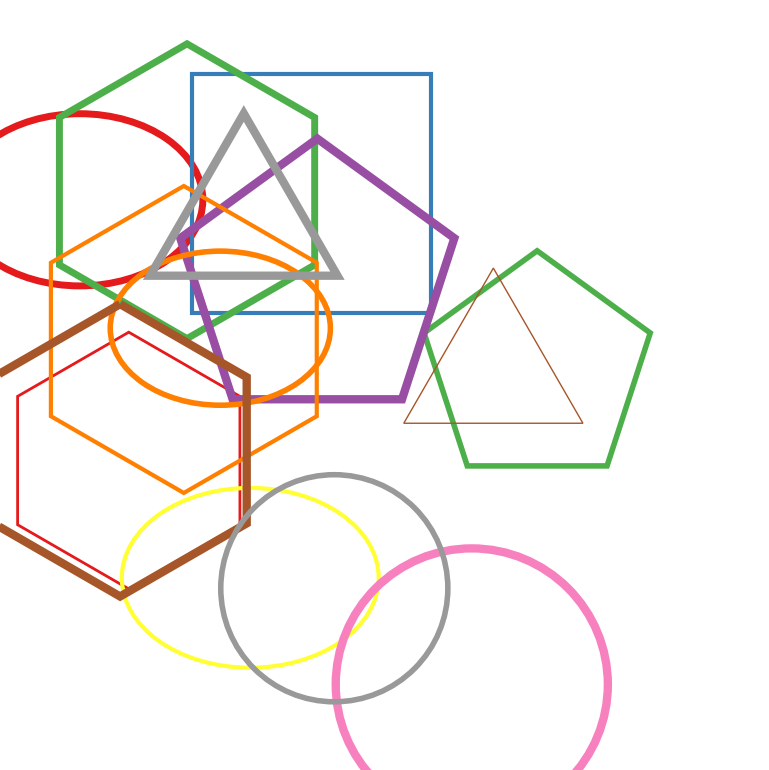[{"shape": "hexagon", "thickness": 1, "radius": 0.83, "center": [0.167, 0.402]}, {"shape": "oval", "thickness": 2.5, "radius": 0.8, "center": [0.104, 0.741]}, {"shape": "square", "thickness": 1.5, "radius": 0.78, "center": [0.404, 0.749]}, {"shape": "pentagon", "thickness": 2, "radius": 0.77, "center": [0.698, 0.52]}, {"shape": "hexagon", "thickness": 2.5, "radius": 0.96, "center": [0.243, 0.752]}, {"shape": "pentagon", "thickness": 3, "radius": 0.94, "center": [0.412, 0.633]}, {"shape": "oval", "thickness": 2, "radius": 0.71, "center": [0.286, 0.574]}, {"shape": "hexagon", "thickness": 1.5, "radius": 1.0, "center": [0.239, 0.559]}, {"shape": "oval", "thickness": 1.5, "radius": 0.83, "center": [0.325, 0.25]}, {"shape": "triangle", "thickness": 0.5, "radius": 0.67, "center": [0.641, 0.517]}, {"shape": "hexagon", "thickness": 3, "radius": 0.95, "center": [0.156, 0.415]}, {"shape": "circle", "thickness": 3, "radius": 0.88, "center": [0.613, 0.111]}, {"shape": "triangle", "thickness": 3, "radius": 0.7, "center": [0.317, 0.712]}, {"shape": "circle", "thickness": 2, "radius": 0.74, "center": [0.434, 0.236]}]